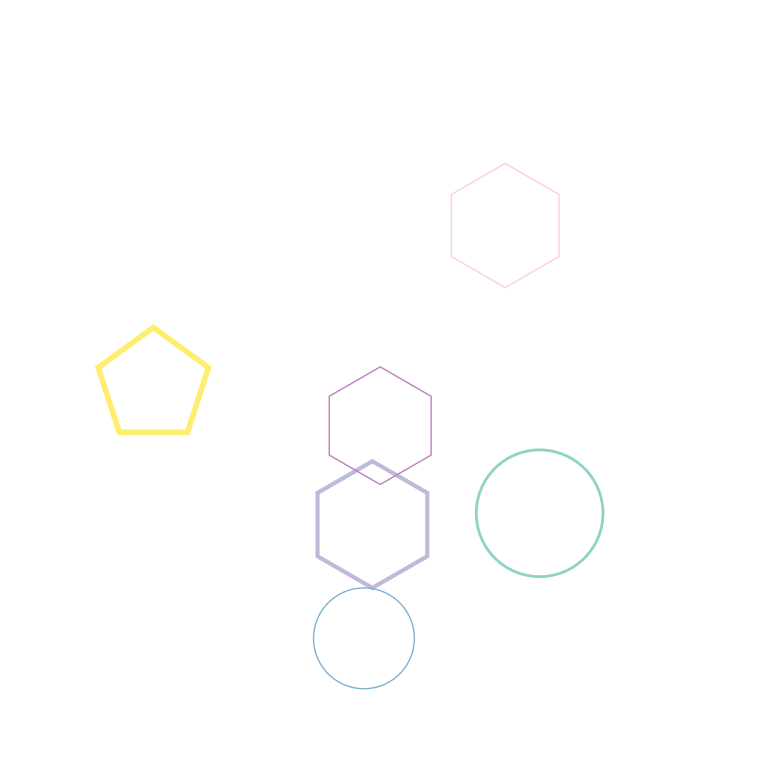[{"shape": "circle", "thickness": 1, "radius": 0.41, "center": [0.701, 0.333]}, {"shape": "hexagon", "thickness": 1.5, "radius": 0.41, "center": [0.484, 0.319]}, {"shape": "circle", "thickness": 0.5, "radius": 0.33, "center": [0.473, 0.171]}, {"shape": "hexagon", "thickness": 0.5, "radius": 0.4, "center": [0.656, 0.707]}, {"shape": "hexagon", "thickness": 0.5, "radius": 0.38, "center": [0.494, 0.447]}, {"shape": "pentagon", "thickness": 2, "radius": 0.38, "center": [0.199, 0.499]}]